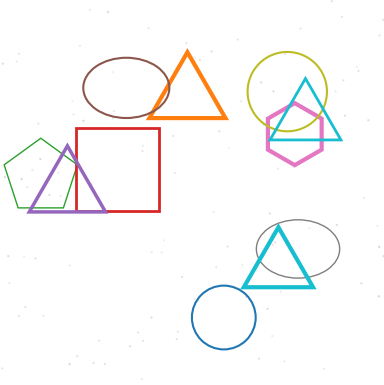[{"shape": "circle", "thickness": 1.5, "radius": 0.41, "center": [0.581, 0.175]}, {"shape": "triangle", "thickness": 3, "radius": 0.57, "center": [0.487, 0.75]}, {"shape": "pentagon", "thickness": 1, "radius": 0.5, "center": [0.106, 0.541]}, {"shape": "square", "thickness": 2, "radius": 0.53, "center": [0.305, 0.559]}, {"shape": "triangle", "thickness": 2.5, "radius": 0.57, "center": [0.175, 0.507]}, {"shape": "oval", "thickness": 1.5, "radius": 0.56, "center": [0.328, 0.772]}, {"shape": "hexagon", "thickness": 3, "radius": 0.4, "center": [0.766, 0.652]}, {"shape": "oval", "thickness": 1, "radius": 0.54, "center": [0.774, 0.353]}, {"shape": "circle", "thickness": 1.5, "radius": 0.52, "center": [0.746, 0.762]}, {"shape": "triangle", "thickness": 2, "radius": 0.53, "center": [0.793, 0.69]}, {"shape": "triangle", "thickness": 3, "radius": 0.52, "center": [0.723, 0.306]}]